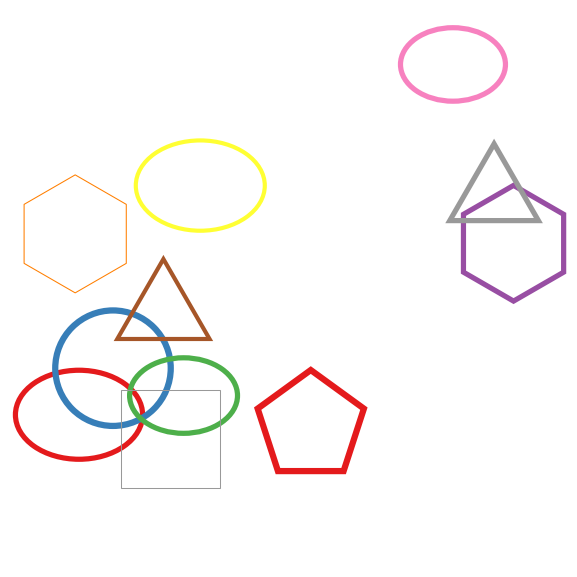[{"shape": "oval", "thickness": 2.5, "radius": 0.55, "center": [0.137, 0.281]}, {"shape": "pentagon", "thickness": 3, "radius": 0.48, "center": [0.538, 0.262]}, {"shape": "circle", "thickness": 3, "radius": 0.5, "center": [0.196, 0.362]}, {"shape": "oval", "thickness": 2.5, "radius": 0.47, "center": [0.318, 0.314]}, {"shape": "hexagon", "thickness": 2.5, "radius": 0.5, "center": [0.889, 0.578]}, {"shape": "hexagon", "thickness": 0.5, "radius": 0.51, "center": [0.13, 0.594]}, {"shape": "oval", "thickness": 2, "radius": 0.56, "center": [0.347, 0.678]}, {"shape": "triangle", "thickness": 2, "radius": 0.46, "center": [0.283, 0.458]}, {"shape": "oval", "thickness": 2.5, "radius": 0.45, "center": [0.784, 0.888]}, {"shape": "square", "thickness": 0.5, "radius": 0.43, "center": [0.295, 0.239]}, {"shape": "triangle", "thickness": 2.5, "radius": 0.44, "center": [0.856, 0.661]}]